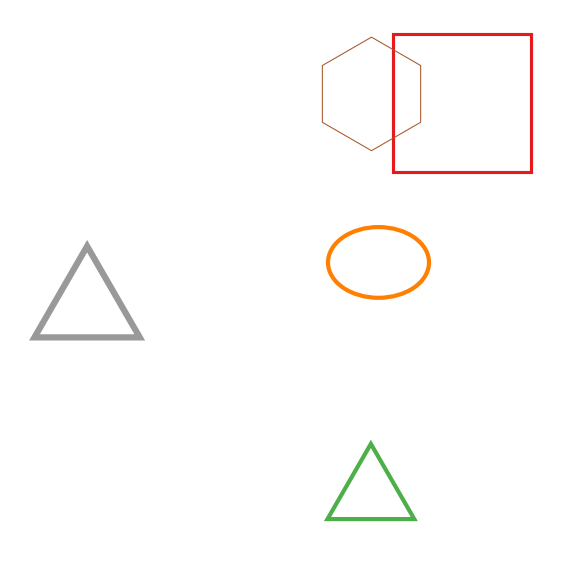[{"shape": "square", "thickness": 1.5, "radius": 0.6, "center": [0.8, 0.821]}, {"shape": "triangle", "thickness": 2, "radius": 0.43, "center": [0.642, 0.144]}, {"shape": "oval", "thickness": 2, "radius": 0.44, "center": [0.655, 0.545]}, {"shape": "hexagon", "thickness": 0.5, "radius": 0.49, "center": [0.643, 0.837]}, {"shape": "triangle", "thickness": 3, "radius": 0.53, "center": [0.151, 0.468]}]